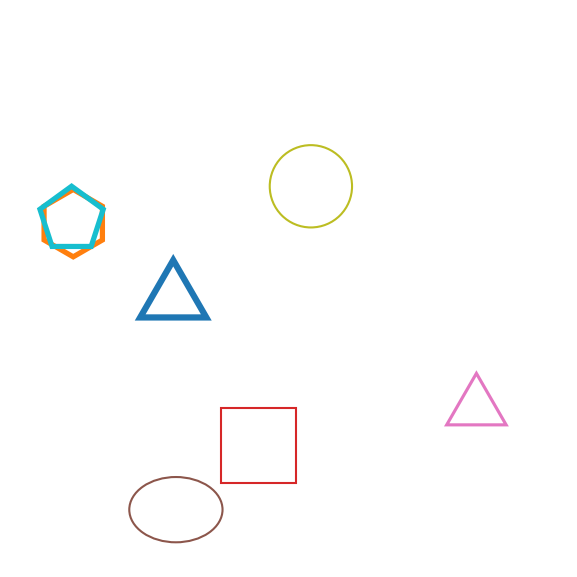[{"shape": "triangle", "thickness": 3, "radius": 0.33, "center": [0.3, 0.482]}, {"shape": "hexagon", "thickness": 2.5, "radius": 0.29, "center": [0.127, 0.613]}, {"shape": "square", "thickness": 1, "radius": 0.32, "center": [0.448, 0.228]}, {"shape": "oval", "thickness": 1, "radius": 0.4, "center": [0.305, 0.117]}, {"shape": "triangle", "thickness": 1.5, "radius": 0.3, "center": [0.825, 0.293]}, {"shape": "circle", "thickness": 1, "radius": 0.36, "center": [0.538, 0.677]}, {"shape": "pentagon", "thickness": 2.5, "radius": 0.29, "center": [0.124, 0.619]}]